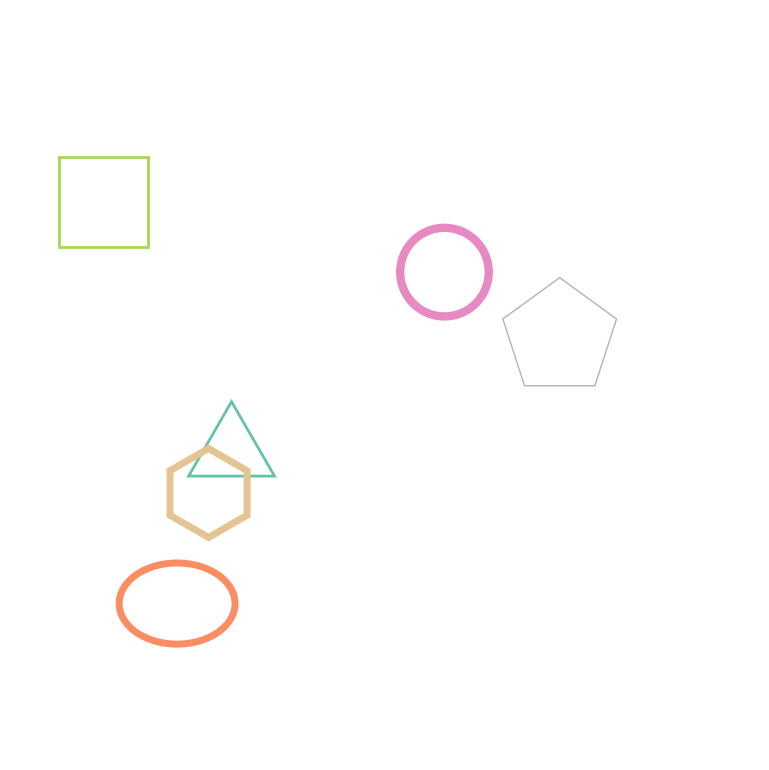[{"shape": "triangle", "thickness": 1, "radius": 0.32, "center": [0.301, 0.414]}, {"shape": "oval", "thickness": 2.5, "radius": 0.38, "center": [0.23, 0.216]}, {"shape": "circle", "thickness": 3, "radius": 0.29, "center": [0.577, 0.647]}, {"shape": "square", "thickness": 1, "radius": 0.29, "center": [0.135, 0.738]}, {"shape": "hexagon", "thickness": 2.5, "radius": 0.29, "center": [0.271, 0.36]}, {"shape": "pentagon", "thickness": 0.5, "radius": 0.39, "center": [0.727, 0.562]}]